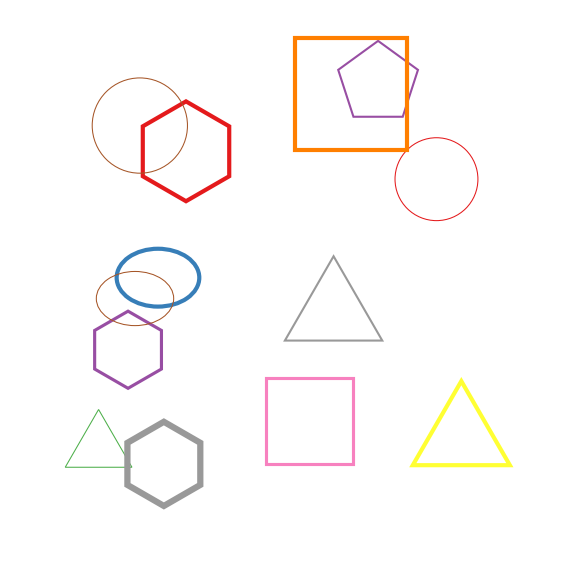[{"shape": "hexagon", "thickness": 2, "radius": 0.43, "center": [0.322, 0.737]}, {"shape": "circle", "thickness": 0.5, "radius": 0.36, "center": [0.756, 0.689]}, {"shape": "oval", "thickness": 2, "radius": 0.36, "center": [0.274, 0.518]}, {"shape": "triangle", "thickness": 0.5, "radius": 0.33, "center": [0.171, 0.223]}, {"shape": "hexagon", "thickness": 1.5, "radius": 0.33, "center": [0.222, 0.394]}, {"shape": "pentagon", "thickness": 1, "radius": 0.36, "center": [0.655, 0.856]}, {"shape": "square", "thickness": 2, "radius": 0.48, "center": [0.608, 0.836]}, {"shape": "triangle", "thickness": 2, "radius": 0.49, "center": [0.799, 0.242]}, {"shape": "circle", "thickness": 0.5, "radius": 0.41, "center": [0.242, 0.782]}, {"shape": "oval", "thickness": 0.5, "radius": 0.33, "center": [0.234, 0.482]}, {"shape": "square", "thickness": 1.5, "radius": 0.37, "center": [0.536, 0.27]}, {"shape": "triangle", "thickness": 1, "radius": 0.49, "center": [0.578, 0.458]}, {"shape": "hexagon", "thickness": 3, "radius": 0.36, "center": [0.284, 0.196]}]